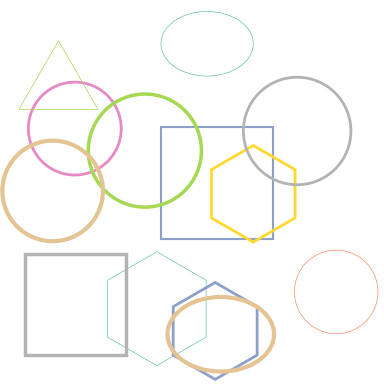[{"shape": "hexagon", "thickness": 0.5, "radius": 0.74, "center": [0.407, 0.198]}, {"shape": "oval", "thickness": 0.5, "radius": 0.6, "center": [0.538, 0.886]}, {"shape": "circle", "thickness": 0.5, "radius": 0.54, "center": [0.873, 0.242]}, {"shape": "hexagon", "thickness": 2, "radius": 0.63, "center": [0.559, 0.14]}, {"shape": "square", "thickness": 1.5, "radius": 0.73, "center": [0.564, 0.525]}, {"shape": "circle", "thickness": 2, "radius": 0.6, "center": [0.194, 0.666]}, {"shape": "circle", "thickness": 2.5, "radius": 0.73, "center": [0.376, 0.609]}, {"shape": "triangle", "thickness": 0.5, "radius": 0.59, "center": [0.152, 0.775]}, {"shape": "hexagon", "thickness": 2, "radius": 0.63, "center": [0.658, 0.497]}, {"shape": "circle", "thickness": 3, "radius": 0.65, "center": [0.137, 0.504]}, {"shape": "oval", "thickness": 3, "radius": 0.69, "center": [0.573, 0.132]}, {"shape": "circle", "thickness": 2, "radius": 0.7, "center": [0.772, 0.66]}, {"shape": "square", "thickness": 2.5, "radius": 0.65, "center": [0.197, 0.21]}]